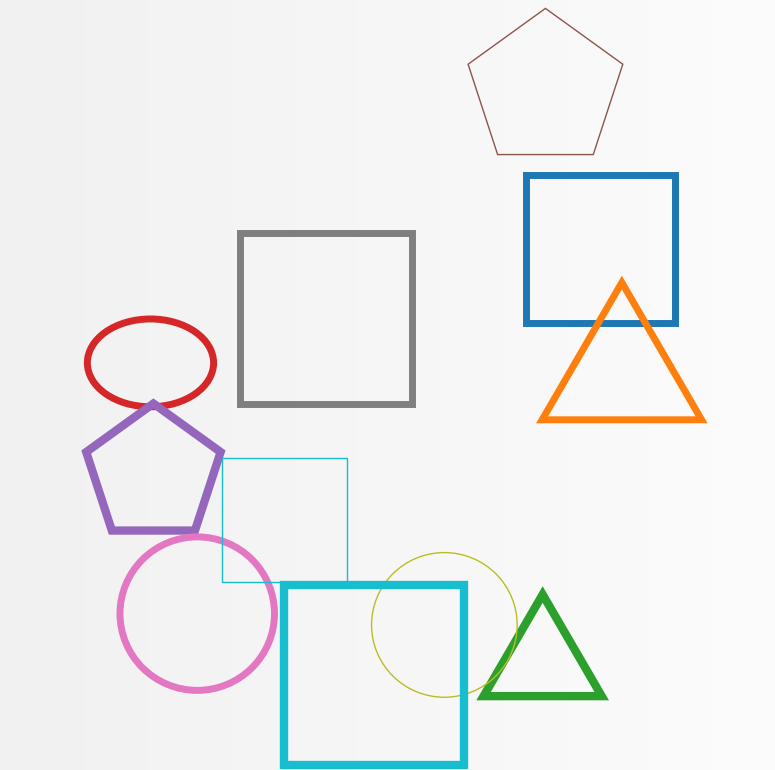[{"shape": "square", "thickness": 2.5, "radius": 0.48, "center": [0.775, 0.677]}, {"shape": "triangle", "thickness": 2.5, "radius": 0.59, "center": [0.802, 0.514]}, {"shape": "triangle", "thickness": 3, "radius": 0.44, "center": [0.7, 0.14]}, {"shape": "oval", "thickness": 2.5, "radius": 0.41, "center": [0.194, 0.529]}, {"shape": "pentagon", "thickness": 3, "radius": 0.46, "center": [0.198, 0.385]}, {"shape": "pentagon", "thickness": 0.5, "radius": 0.52, "center": [0.704, 0.884]}, {"shape": "circle", "thickness": 2.5, "radius": 0.5, "center": [0.255, 0.203]}, {"shape": "square", "thickness": 2.5, "radius": 0.56, "center": [0.421, 0.587]}, {"shape": "circle", "thickness": 0.5, "radius": 0.47, "center": [0.573, 0.188]}, {"shape": "square", "thickness": 3, "radius": 0.58, "center": [0.483, 0.123]}, {"shape": "square", "thickness": 0.5, "radius": 0.4, "center": [0.367, 0.325]}]